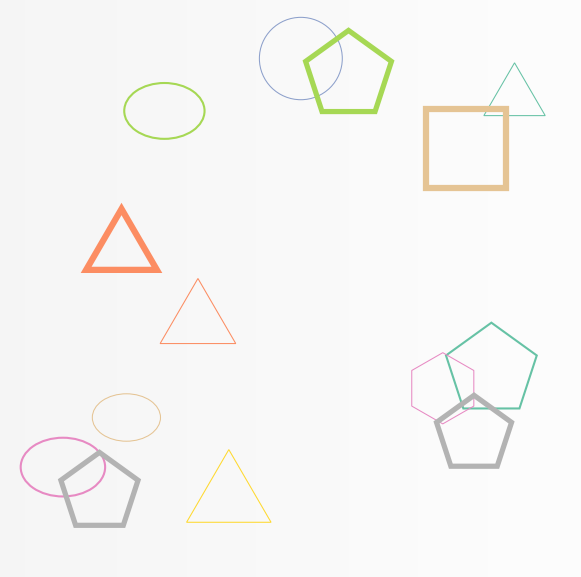[{"shape": "pentagon", "thickness": 1, "radius": 0.41, "center": [0.845, 0.358]}, {"shape": "triangle", "thickness": 0.5, "radius": 0.3, "center": [0.885, 0.829]}, {"shape": "triangle", "thickness": 3, "radius": 0.35, "center": [0.209, 0.567]}, {"shape": "triangle", "thickness": 0.5, "radius": 0.38, "center": [0.341, 0.442]}, {"shape": "circle", "thickness": 0.5, "radius": 0.36, "center": [0.518, 0.898]}, {"shape": "oval", "thickness": 1, "radius": 0.36, "center": [0.108, 0.19]}, {"shape": "hexagon", "thickness": 0.5, "radius": 0.31, "center": [0.762, 0.327]}, {"shape": "pentagon", "thickness": 2.5, "radius": 0.39, "center": [0.6, 0.869]}, {"shape": "oval", "thickness": 1, "radius": 0.35, "center": [0.283, 0.807]}, {"shape": "triangle", "thickness": 0.5, "radius": 0.42, "center": [0.394, 0.137]}, {"shape": "square", "thickness": 3, "radius": 0.34, "center": [0.801, 0.742]}, {"shape": "oval", "thickness": 0.5, "radius": 0.29, "center": [0.217, 0.276]}, {"shape": "pentagon", "thickness": 2.5, "radius": 0.34, "center": [0.816, 0.247]}, {"shape": "pentagon", "thickness": 2.5, "radius": 0.35, "center": [0.171, 0.146]}]